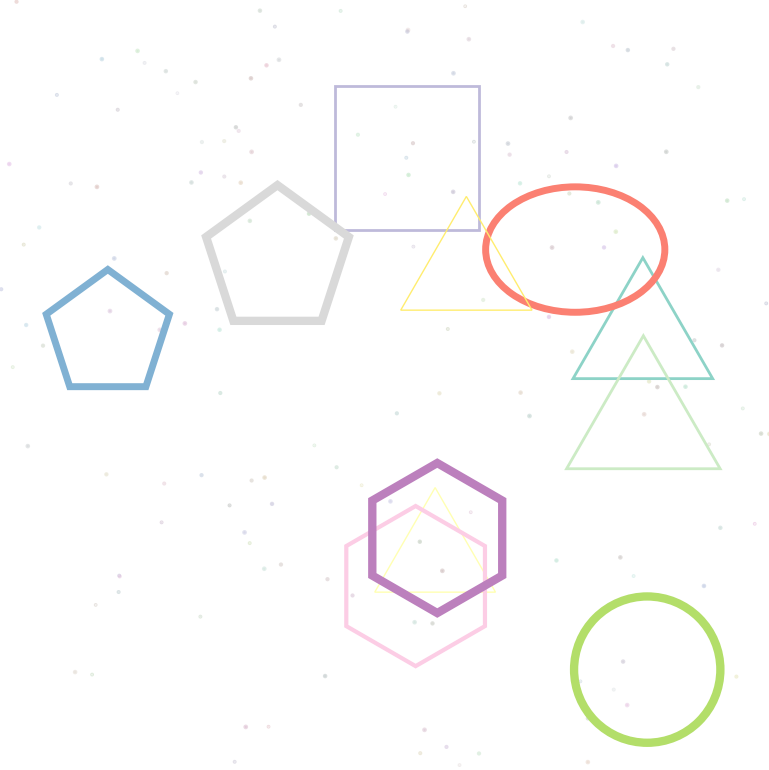[{"shape": "triangle", "thickness": 1, "radius": 0.52, "center": [0.835, 0.561]}, {"shape": "triangle", "thickness": 0.5, "radius": 0.45, "center": [0.565, 0.276]}, {"shape": "square", "thickness": 1, "radius": 0.47, "center": [0.528, 0.794]}, {"shape": "oval", "thickness": 2.5, "radius": 0.58, "center": [0.747, 0.676]}, {"shape": "pentagon", "thickness": 2.5, "radius": 0.42, "center": [0.14, 0.566]}, {"shape": "circle", "thickness": 3, "radius": 0.48, "center": [0.841, 0.13]}, {"shape": "hexagon", "thickness": 1.5, "radius": 0.52, "center": [0.54, 0.239]}, {"shape": "pentagon", "thickness": 3, "radius": 0.49, "center": [0.36, 0.662]}, {"shape": "hexagon", "thickness": 3, "radius": 0.49, "center": [0.568, 0.301]}, {"shape": "triangle", "thickness": 1, "radius": 0.58, "center": [0.836, 0.449]}, {"shape": "triangle", "thickness": 0.5, "radius": 0.49, "center": [0.606, 0.646]}]